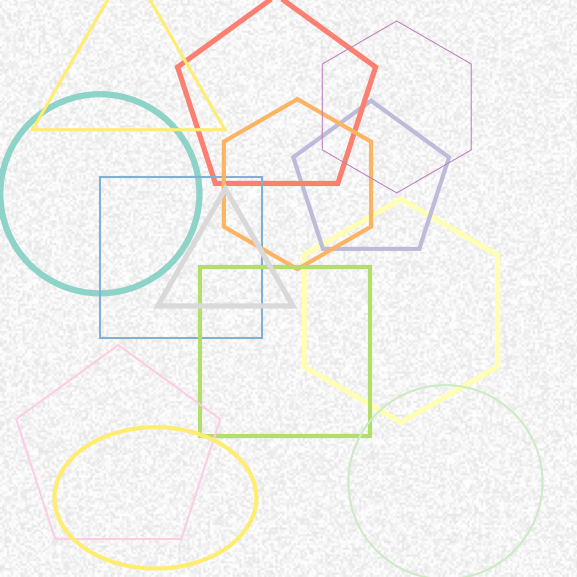[{"shape": "circle", "thickness": 3, "radius": 0.86, "center": [0.173, 0.664]}, {"shape": "hexagon", "thickness": 2.5, "radius": 0.97, "center": [0.694, 0.461]}, {"shape": "pentagon", "thickness": 2, "radius": 0.71, "center": [0.643, 0.683]}, {"shape": "pentagon", "thickness": 2.5, "radius": 0.9, "center": [0.479, 0.827]}, {"shape": "square", "thickness": 1, "radius": 0.7, "center": [0.313, 0.553]}, {"shape": "hexagon", "thickness": 2, "radius": 0.74, "center": [0.515, 0.68]}, {"shape": "square", "thickness": 2, "radius": 0.73, "center": [0.493, 0.391]}, {"shape": "pentagon", "thickness": 1, "radius": 0.93, "center": [0.205, 0.216]}, {"shape": "triangle", "thickness": 2.5, "radius": 0.68, "center": [0.39, 0.537]}, {"shape": "hexagon", "thickness": 0.5, "radius": 0.74, "center": [0.687, 0.814]}, {"shape": "circle", "thickness": 1, "radius": 0.84, "center": [0.771, 0.164]}, {"shape": "oval", "thickness": 2, "radius": 0.87, "center": [0.269, 0.137]}, {"shape": "triangle", "thickness": 1.5, "radius": 0.96, "center": [0.223, 0.871]}]